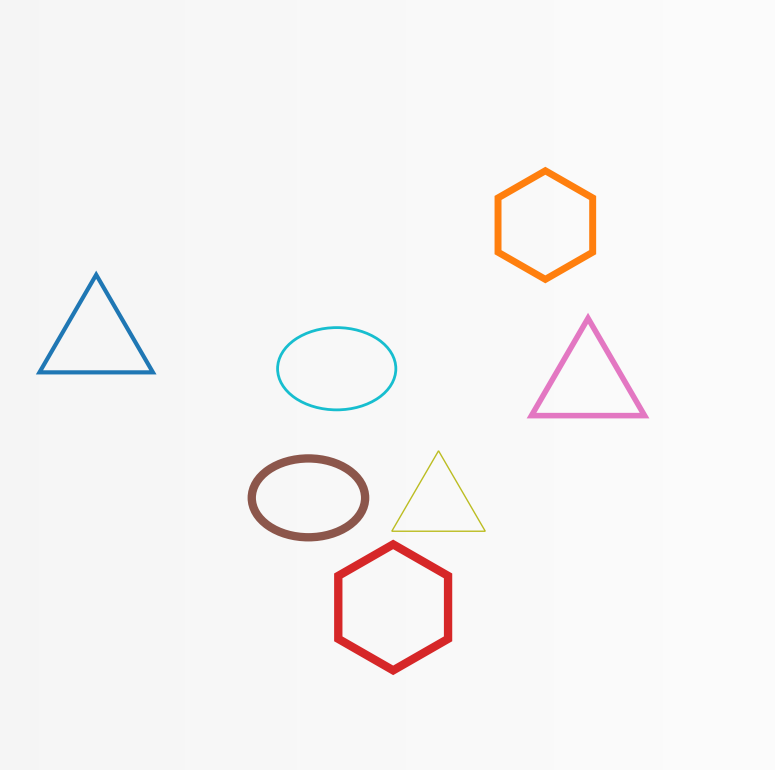[{"shape": "triangle", "thickness": 1.5, "radius": 0.42, "center": [0.124, 0.559]}, {"shape": "hexagon", "thickness": 2.5, "radius": 0.35, "center": [0.704, 0.708]}, {"shape": "hexagon", "thickness": 3, "radius": 0.41, "center": [0.507, 0.211]}, {"shape": "oval", "thickness": 3, "radius": 0.37, "center": [0.398, 0.353]}, {"shape": "triangle", "thickness": 2, "radius": 0.42, "center": [0.759, 0.502]}, {"shape": "triangle", "thickness": 0.5, "radius": 0.35, "center": [0.566, 0.345]}, {"shape": "oval", "thickness": 1, "radius": 0.38, "center": [0.434, 0.521]}]